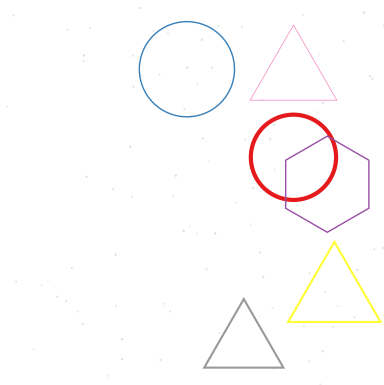[{"shape": "circle", "thickness": 3, "radius": 0.55, "center": [0.762, 0.591]}, {"shape": "circle", "thickness": 1, "radius": 0.62, "center": [0.486, 0.82]}, {"shape": "hexagon", "thickness": 1, "radius": 0.62, "center": [0.85, 0.521]}, {"shape": "triangle", "thickness": 1.5, "radius": 0.69, "center": [0.869, 0.233]}, {"shape": "triangle", "thickness": 0.5, "radius": 0.65, "center": [0.762, 0.805]}, {"shape": "triangle", "thickness": 1.5, "radius": 0.59, "center": [0.633, 0.105]}]